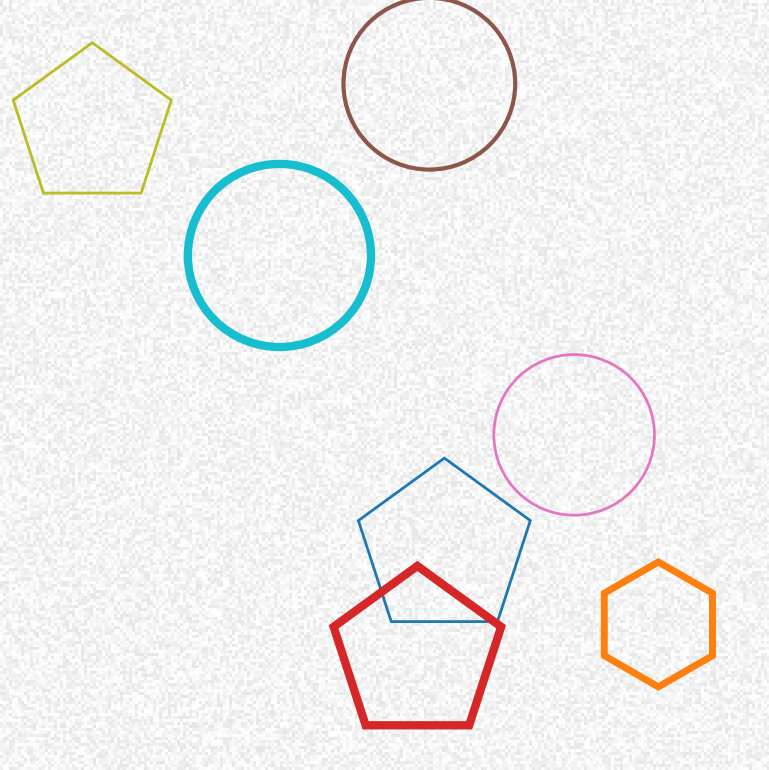[{"shape": "pentagon", "thickness": 1, "radius": 0.59, "center": [0.577, 0.288]}, {"shape": "hexagon", "thickness": 2.5, "radius": 0.41, "center": [0.855, 0.189]}, {"shape": "pentagon", "thickness": 3, "radius": 0.57, "center": [0.542, 0.151]}, {"shape": "circle", "thickness": 1.5, "radius": 0.56, "center": [0.558, 0.891]}, {"shape": "circle", "thickness": 1, "radius": 0.52, "center": [0.746, 0.435]}, {"shape": "pentagon", "thickness": 1, "radius": 0.54, "center": [0.12, 0.837]}, {"shape": "circle", "thickness": 3, "radius": 0.59, "center": [0.363, 0.668]}]